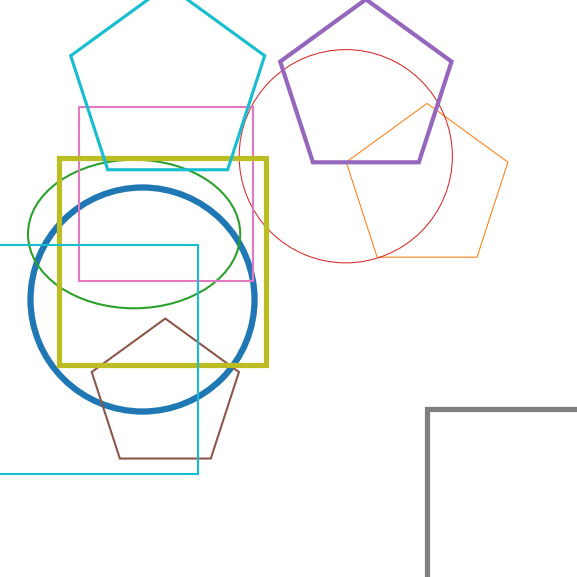[{"shape": "circle", "thickness": 3, "radius": 0.97, "center": [0.247, 0.481]}, {"shape": "pentagon", "thickness": 0.5, "radius": 0.74, "center": [0.74, 0.673]}, {"shape": "oval", "thickness": 1, "radius": 0.92, "center": [0.232, 0.594]}, {"shape": "circle", "thickness": 0.5, "radius": 0.92, "center": [0.599, 0.729]}, {"shape": "pentagon", "thickness": 2, "radius": 0.78, "center": [0.634, 0.844]}, {"shape": "pentagon", "thickness": 1, "radius": 0.67, "center": [0.286, 0.314]}, {"shape": "square", "thickness": 1, "radius": 0.75, "center": [0.287, 0.664]}, {"shape": "square", "thickness": 2.5, "radius": 0.76, "center": [0.891, 0.138]}, {"shape": "square", "thickness": 2.5, "radius": 0.9, "center": [0.281, 0.546]}, {"shape": "pentagon", "thickness": 1.5, "radius": 0.88, "center": [0.29, 0.848]}, {"shape": "square", "thickness": 1, "radius": 0.99, "center": [0.144, 0.377]}]